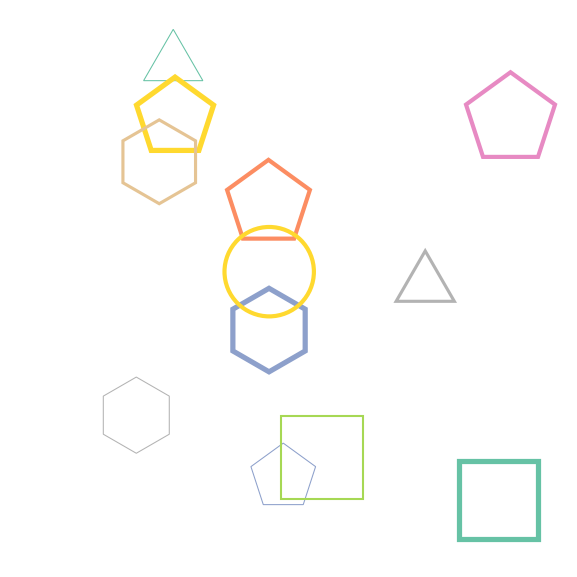[{"shape": "triangle", "thickness": 0.5, "radius": 0.3, "center": [0.3, 0.889]}, {"shape": "square", "thickness": 2.5, "radius": 0.34, "center": [0.863, 0.133]}, {"shape": "pentagon", "thickness": 2, "radius": 0.38, "center": [0.465, 0.647]}, {"shape": "hexagon", "thickness": 2.5, "radius": 0.36, "center": [0.466, 0.428]}, {"shape": "pentagon", "thickness": 0.5, "radius": 0.29, "center": [0.49, 0.173]}, {"shape": "pentagon", "thickness": 2, "radius": 0.41, "center": [0.884, 0.793]}, {"shape": "square", "thickness": 1, "radius": 0.36, "center": [0.558, 0.207]}, {"shape": "circle", "thickness": 2, "radius": 0.39, "center": [0.466, 0.529]}, {"shape": "pentagon", "thickness": 2.5, "radius": 0.35, "center": [0.303, 0.795]}, {"shape": "hexagon", "thickness": 1.5, "radius": 0.36, "center": [0.276, 0.719]}, {"shape": "hexagon", "thickness": 0.5, "radius": 0.33, "center": [0.236, 0.28]}, {"shape": "triangle", "thickness": 1.5, "radius": 0.29, "center": [0.736, 0.506]}]